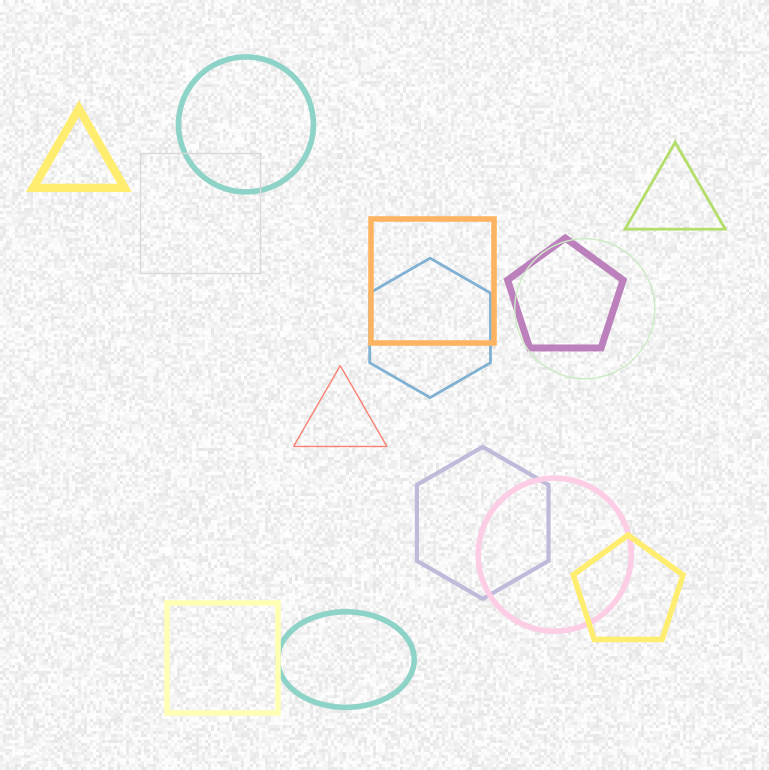[{"shape": "oval", "thickness": 2, "radius": 0.44, "center": [0.449, 0.143]}, {"shape": "circle", "thickness": 2, "radius": 0.44, "center": [0.319, 0.838]}, {"shape": "square", "thickness": 2, "radius": 0.36, "center": [0.289, 0.145]}, {"shape": "hexagon", "thickness": 1.5, "radius": 0.49, "center": [0.627, 0.321]}, {"shape": "triangle", "thickness": 0.5, "radius": 0.35, "center": [0.442, 0.455]}, {"shape": "hexagon", "thickness": 1, "radius": 0.45, "center": [0.559, 0.574]}, {"shape": "square", "thickness": 2, "radius": 0.4, "center": [0.562, 0.635]}, {"shape": "triangle", "thickness": 1, "radius": 0.38, "center": [0.877, 0.74]}, {"shape": "circle", "thickness": 2, "radius": 0.5, "center": [0.72, 0.28]}, {"shape": "square", "thickness": 0.5, "radius": 0.39, "center": [0.26, 0.724]}, {"shape": "pentagon", "thickness": 2.5, "radius": 0.39, "center": [0.734, 0.612]}, {"shape": "circle", "thickness": 0.5, "radius": 0.45, "center": [0.759, 0.599]}, {"shape": "pentagon", "thickness": 2, "radius": 0.37, "center": [0.816, 0.23]}, {"shape": "triangle", "thickness": 3, "radius": 0.34, "center": [0.102, 0.79]}]